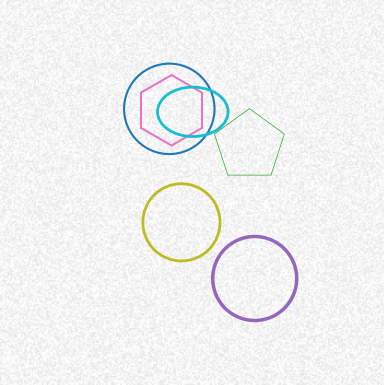[{"shape": "circle", "thickness": 1.5, "radius": 0.59, "center": [0.44, 0.717]}, {"shape": "pentagon", "thickness": 0.5, "radius": 0.48, "center": [0.648, 0.622]}, {"shape": "circle", "thickness": 2.5, "radius": 0.55, "center": [0.662, 0.277]}, {"shape": "hexagon", "thickness": 1.5, "radius": 0.46, "center": [0.446, 0.714]}, {"shape": "circle", "thickness": 2, "radius": 0.5, "center": [0.471, 0.422]}, {"shape": "oval", "thickness": 2, "radius": 0.46, "center": [0.501, 0.71]}]